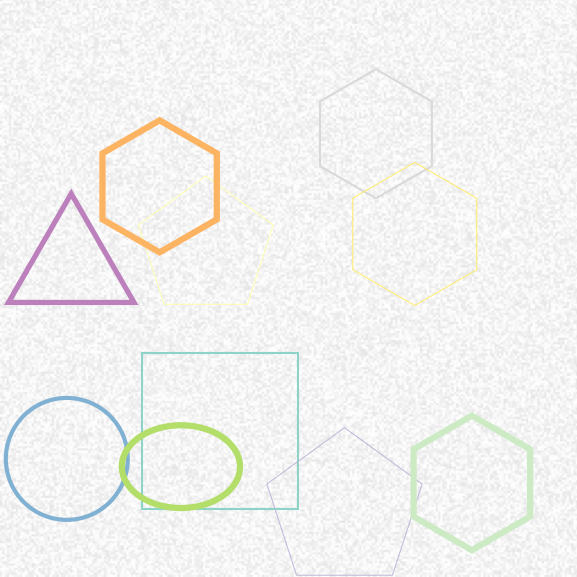[{"shape": "square", "thickness": 1, "radius": 0.68, "center": [0.381, 0.253]}, {"shape": "pentagon", "thickness": 0.5, "radius": 0.61, "center": [0.356, 0.572]}, {"shape": "pentagon", "thickness": 0.5, "radius": 0.71, "center": [0.597, 0.117]}, {"shape": "circle", "thickness": 2, "radius": 0.53, "center": [0.116, 0.205]}, {"shape": "hexagon", "thickness": 3, "radius": 0.57, "center": [0.276, 0.676]}, {"shape": "oval", "thickness": 3, "radius": 0.51, "center": [0.313, 0.191]}, {"shape": "hexagon", "thickness": 1, "radius": 0.56, "center": [0.651, 0.768]}, {"shape": "triangle", "thickness": 2.5, "radius": 0.63, "center": [0.123, 0.538]}, {"shape": "hexagon", "thickness": 3, "radius": 0.58, "center": [0.817, 0.163]}, {"shape": "hexagon", "thickness": 0.5, "radius": 0.62, "center": [0.718, 0.594]}]